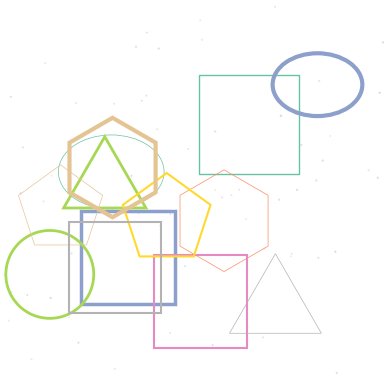[{"shape": "oval", "thickness": 0.5, "radius": 0.69, "center": [0.289, 0.553]}, {"shape": "square", "thickness": 1, "radius": 0.65, "center": [0.646, 0.677]}, {"shape": "hexagon", "thickness": 0.5, "radius": 0.66, "center": [0.582, 0.427]}, {"shape": "oval", "thickness": 3, "radius": 0.58, "center": [0.825, 0.78]}, {"shape": "square", "thickness": 2.5, "radius": 0.61, "center": [0.332, 0.332]}, {"shape": "square", "thickness": 1.5, "radius": 0.6, "center": [0.52, 0.216]}, {"shape": "triangle", "thickness": 2, "radius": 0.62, "center": [0.272, 0.521]}, {"shape": "circle", "thickness": 2, "radius": 0.57, "center": [0.129, 0.287]}, {"shape": "pentagon", "thickness": 1.5, "radius": 0.6, "center": [0.433, 0.431]}, {"shape": "hexagon", "thickness": 3, "radius": 0.65, "center": [0.292, 0.565]}, {"shape": "pentagon", "thickness": 0.5, "radius": 0.57, "center": [0.157, 0.457]}, {"shape": "square", "thickness": 1.5, "radius": 0.59, "center": [0.299, 0.306]}, {"shape": "triangle", "thickness": 0.5, "radius": 0.69, "center": [0.715, 0.203]}]